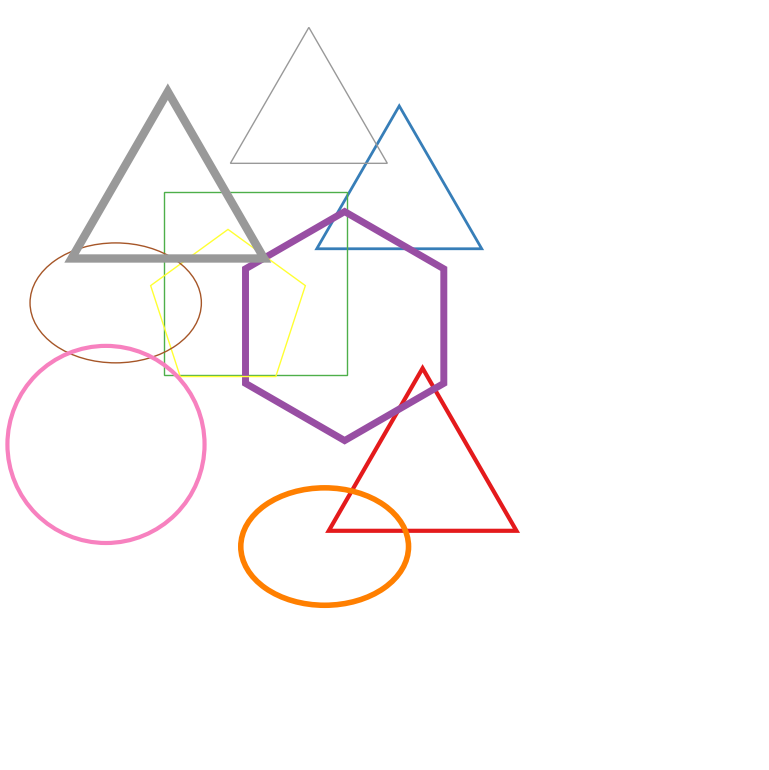[{"shape": "triangle", "thickness": 1.5, "radius": 0.7, "center": [0.549, 0.381]}, {"shape": "triangle", "thickness": 1, "radius": 0.62, "center": [0.519, 0.739]}, {"shape": "square", "thickness": 0.5, "radius": 0.6, "center": [0.332, 0.632]}, {"shape": "hexagon", "thickness": 2.5, "radius": 0.74, "center": [0.448, 0.577]}, {"shape": "oval", "thickness": 2, "radius": 0.54, "center": [0.422, 0.29]}, {"shape": "pentagon", "thickness": 0.5, "radius": 0.53, "center": [0.296, 0.596]}, {"shape": "oval", "thickness": 0.5, "radius": 0.56, "center": [0.15, 0.607]}, {"shape": "circle", "thickness": 1.5, "radius": 0.64, "center": [0.138, 0.423]}, {"shape": "triangle", "thickness": 3, "radius": 0.72, "center": [0.218, 0.737]}, {"shape": "triangle", "thickness": 0.5, "radius": 0.59, "center": [0.401, 0.847]}]